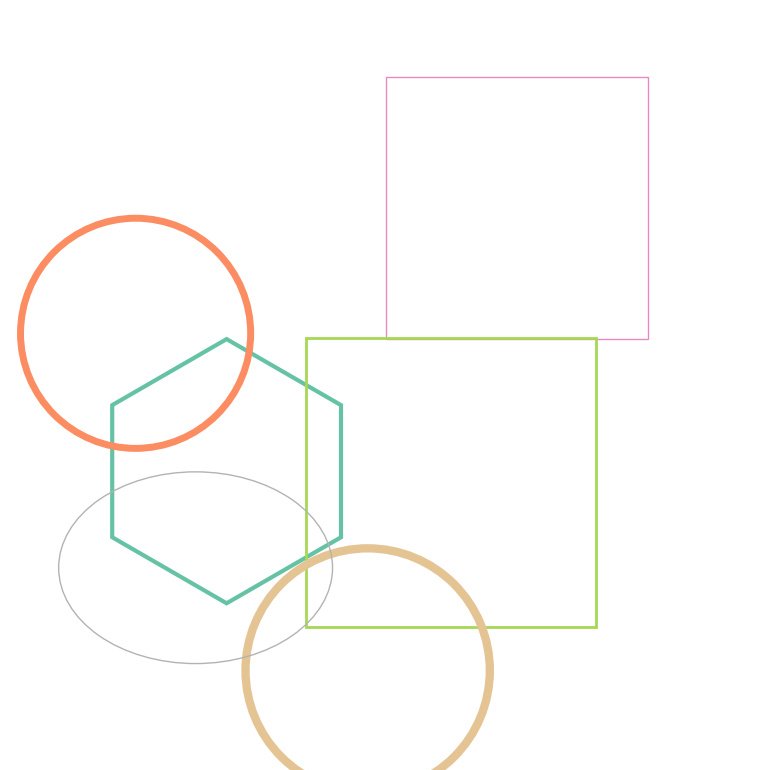[{"shape": "hexagon", "thickness": 1.5, "radius": 0.86, "center": [0.294, 0.388]}, {"shape": "circle", "thickness": 2.5, "radius": 0.75, "center": [0.176, 0.567]}, {"shape": "square", "thickness": 0.5, "radius": 0.85, "center": [0.671, 0.73]}, {"shape": "square", "thickness": 1, "radius": 0.94, "center": [0.586, 0.373]}, {"shape": "circle", "thickness": 3, "radius": 0.79, "center": [0.478, 0.129]}, {"shape": "oval", "thickness": 0.5, "radius": 0.89, "center": [0.254, 0.263]}]